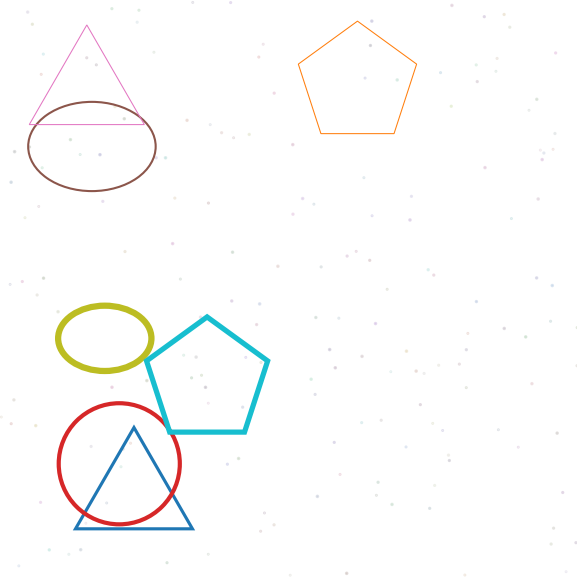[{"shape": "triangle", "thickness": 1.5, "radius": 0.58, "center": [0.232, 0.142]}, {"shape": "pentagon", "thickness": 0.5, "radius": 0.54, "center": [0.619, 0.855]}, {"shape": "circle", "thickness": 2, "radius": 0.52, "center": [0.207, 0.196]}, {"shape": "oval", "thickness": 1, "radius": 0.55, "center": [0.159, 0.745]}, {"shape": "triangle", "thickness": 0.5, "radius": 0.58, "center": [0.15, 0.841]}, {"shape": "oval", "thickness": 3, "radius": 0.4, "center": [0.181, 0.413]}, {"shape": "pentagon", "thickness": 2.5, "radius": 0.55, "center": [0.359, 0.34]}]